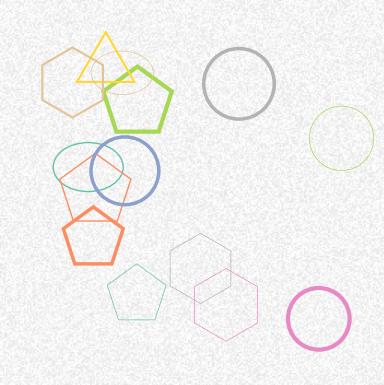[{"shape": "oval", "thickness": 1, "radius": 0.45, "center": [0.229, 0.566]}, {"shape": "pentagon", "thickness": 0.5, "radius": 0.4, "center": [0.355, 0.234]}, {"shape": "pentagon", "thickness": 1, "radius": 0.49, "center": [0.248, 0.505]}, {"shape": "pentagon", "thickness": 2.5, "radius": 0.41, "center": [0.242, 0.381]}, {"shape": "circle", "thickness": 2.5, "radius": 0.44, "center": [0.324, 0.556]}, {"shape": "hexagon", "thickness": 0.5, "radius": 0.47, "center": [0.587, 0.208]}, {"shape": "circle", "thickness": 3, "radius": 0.4, "center": [0.828, 0.172]}, {"shape": "circle", "thickness": 0.5, "radius": 0.42, "center": [0.887, 0.641]}, {"shape": "pentagon", "thickness": 3, "radius": 0.47, "center": [0.357, 0.734]}, {"shape": "triangle", "thickness": 1.5, "radius": 0.43, "center": [0.275, 0.83]}, {"shape": "oval", "thickness": 0.5, "radius": 0.4, "center": [0.317, 0.811]}, {"shape": "hexagon", "thickness": 1.5, "radius": 0.45, "center": [0.189, 0.786]}, {"shape": "hexagon", "thickness": 0.5, "radius": 0.46, "center": [0.521, 0.303]}, {"shape": "circle", "thickness": 2.5, "radius": 0.46, "center": [0.621, 0.782]}]